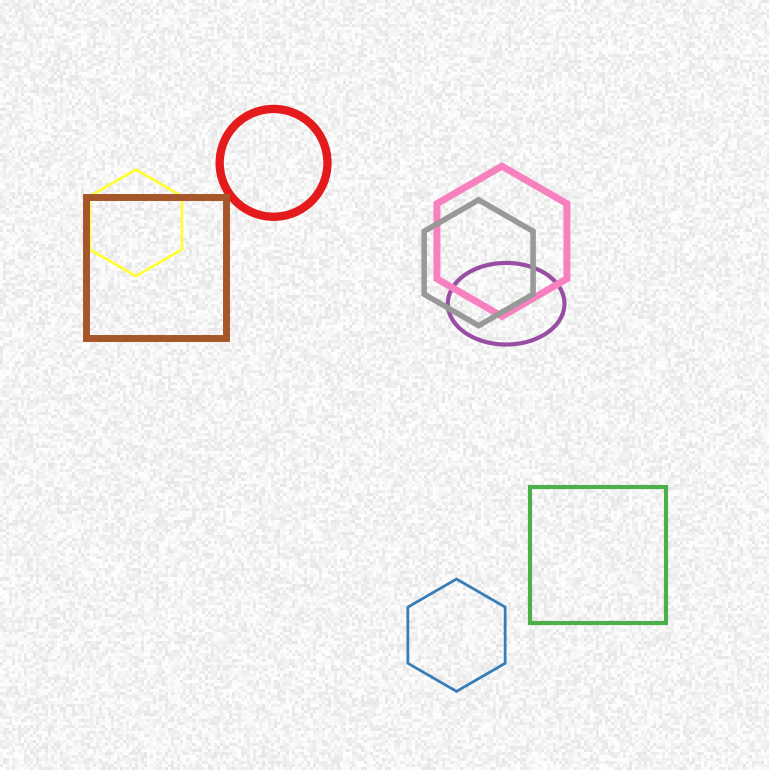[{"shape": "circle", "thickness": 3, "radius": 0.35, "center": [0.355, 0.788]}, {"shape": "hexagon", "thickness": 1, "radius": 0.36, "center": [0.593, 0.175]}, {"shape": "square", "thickness": 1.5, "radius": 0.44, "center": [0.777, 0.279]}, {"shape": "oval", "thickness": 1.5, "radius": 0.38, "center": [0.657, 0.606]}, {"shape": "hexagon", "thickness": 1, "radius": 0.35, "center": [0.176, 0.711]}, {"shape": "square", "thickness": 2.5, "radius": 0.46, "center": [0.203, 0.653]}, {"shape": "hexagon", "thickness": 2.5, "radius": 0.49, "center": [0.652, 0.687]}, {"shape": "hexagon", "thickness": 2, "radius": 0.41, "center": [0.622, 0.659]}]